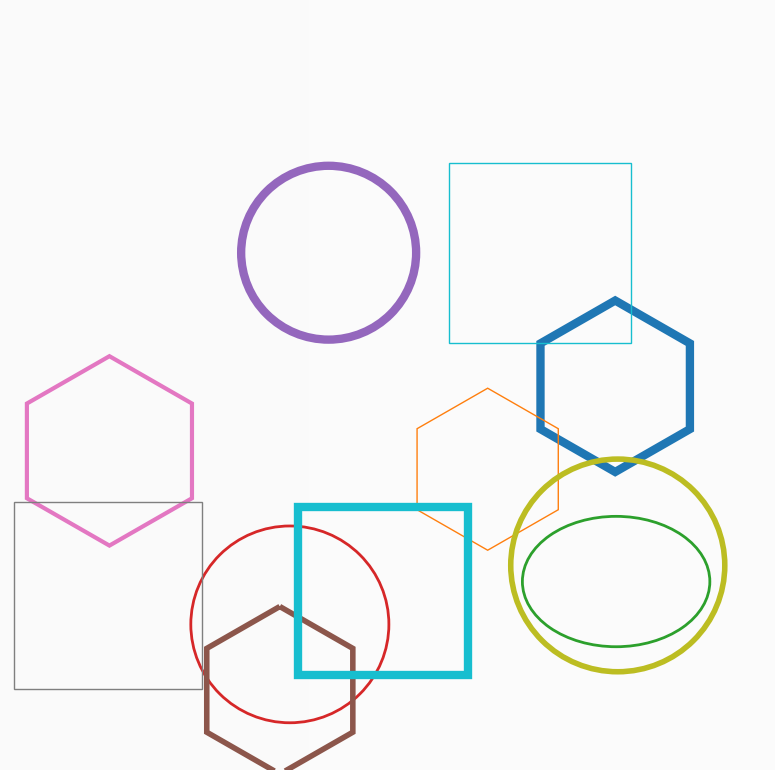[{"shape": "hexagon", "thickness": 3, "radius": 0.56, "center": [0.794, 0.498]}, {"shape": "hexagon", "thickness": 0.5, "radius": 0.53, "center": [0.629, 0.391]}, {"shape": "oval", "thickness": 1, "radius": 0.6, "center": [0.795, 0.245]}, {"shape": "circle", "thickness": 1, "radius": 0.64, "center": [0.374, 0.189]}, {"shape": "circle", "thickness": 3, "radius": 0.56, "center": [0.424, 0.672]}, {"shape": "hexagon", "thickness": 2, "radius": 0.54, "center": [0.361, 0.103]}, {"shape": "hexagon", "thickness": 1.5, "radius": 0.61, "center": [0.141, 0.414]}, {"shape": "square", "thickness": 0.5, "radius": 0.61, "center": [0.139, 0.226]}, {"shape": "circle", "thickness": 2, "radius": 0.69, "center": [0.797, 0.266]}, {"shape": "square", "thickness": 0.5, "radius": 0.59, "center": [0.697, 0.671]}, {"shape": "square", "thickness": 3, "radius": 0.55, "center": [0.494, 0.233]}]